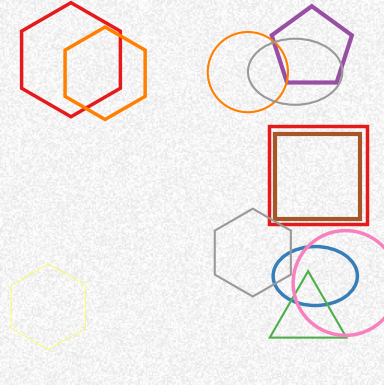[{"shape": "hexagon", "thickness": 2.5, "radius": 0.74, "center": [0.184, 0.845]}, {"shape": "square", "thickness": 2.5, "radius": 0.63, "center": [0.826, 0.545]}, {"shape": "oval", "thickness": 2.5, "radius": 0.55, "center": [0.819, 0.283]}, {"shape": "triangle", "thickness": 1.5, "radius": 0.58, "center": [0.8, 0.181]}, {"shape": "pentagon", "thickness": 3, "radius": 0.55, "center": [0.81, 0.874]}, {"shape": "circle", "thickness": 1.5, "radius": 0.52, "center": [0.644, 0.813]}, {"shape": "hexagon", "thickness": 2.5, "radius": 0.6, "center": [0.273, 0.81]}, {"shape": "hexagon", "thickness": 0.5, "radius": 0.56, "center": [0.125, 0.203]}, {"shape": "square", "thickness": 3, "radius": 0.55, "center": [0.825, 0.542]}, {"shape": "circle", "thickness": 2.5, "radius": 0.68, "center": [0.897, 0.265]}, {"shape": "oval", "thickness": 1.5, "radius": 0.61, "center": [0.767, 0.814]}, {"shape": "hexagon", "thickness": 1.5, "radius": 0.57, "center": [0.657, 0.344]}]